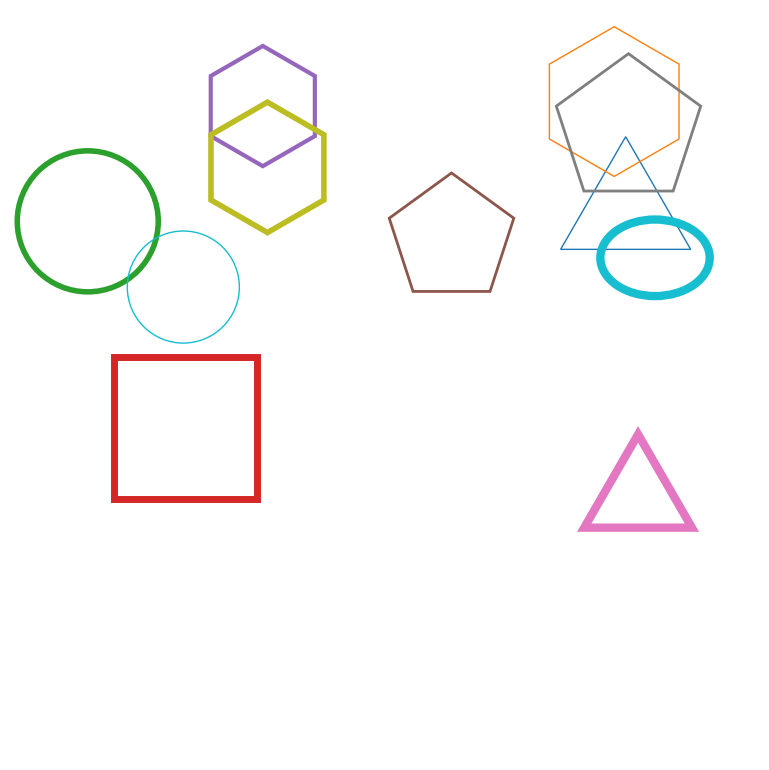[{"shape": "triangle", "thickness": 0.5, "radius": 0.49, "center": [0.813, 0.725]}, {"shape": "hexagon", "thickness": 0.5, "radius": 0.49, "center": [0.798, 0.868]}, {"shape": "circle", "thickness": 2, "radius": 0.46, "center": [0.114, 0.713]}, {"shape": "square", "thickness": 2.5, "radius": 0.46, "center": [0.241, 0.444]}, {"shape": "hexagon", "thickness": 1.5, "radius": 0.39, "center": [0.341, 0.862]}, {"shape": "pentagon", "thickness": 1, "radius": 0.43, "center": [0.586, 0.69]}, {"shape": "triangle", "thickness": 3, "radius": 0.4, "center": [0.829, 0.355]}, {"shape": "pentagon", "thickness": 1, "radius": 0.49, "center": [0.816, 0.832]}, {"shape": "hexagon", "thickness": 2, "radius": 0.42, "center": [0.347, 0.783]}, {"shape": "circle", "thickness": 0.5, "radius": 0.36, "center": [0.238, 0.627]}, {"shape": "oval", "thickness": 3, "radius": 0.36, "center": [0.851, 0.665]}]